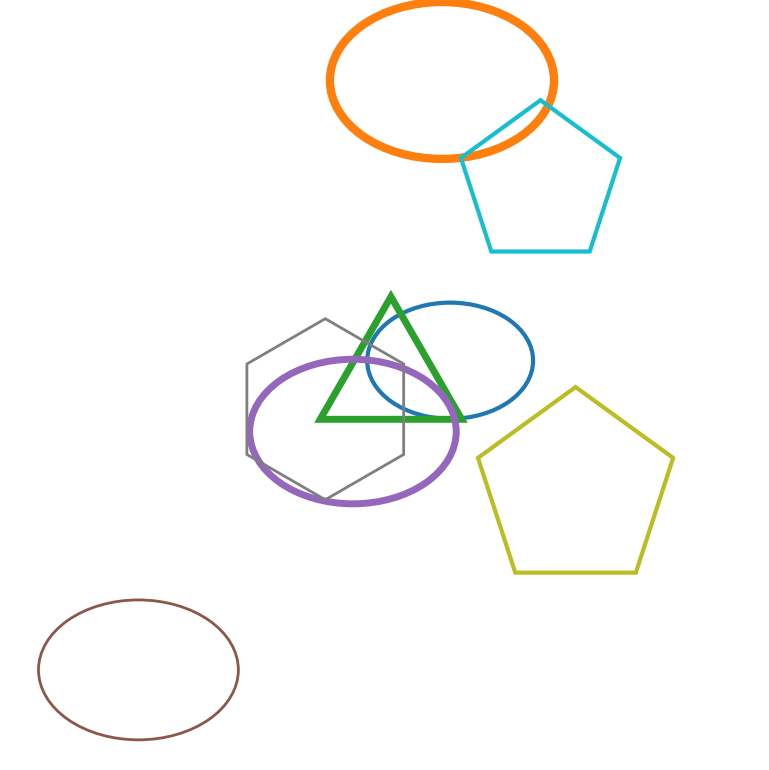[{"shape": "oval", "thickness": 1.5, "radius": 0.54, "center": [0.585, 0.532]}, {"shape": "oval", "thickness": 3, "radius": 0.73, "center": [0.574, 0.895]}, {"shape": "triangle", "thickness": 2.5, "radius": 0.53, "center": [0.508, 0.509]}, {"shape": "oval", "thickness": 2.5, "radius": 0.67, "center": [0.458, 0.44]}, {"shape": "oval", "thickness": 1, "radius": 0.65, "center": [0.18, 0.13]}, {"shape": "hexagon", "thickness": 1, "radius": 0.59, "center": [0.422, 0.469]}, {"shape": "pentagon", "thickness": 1.5, "radius": 0.67, "center": [0.747, 0.364]}, {"shape": "pentagon", "thickness": 1.5, "radius": 0.54, "center": [0.702, 0.761]}]